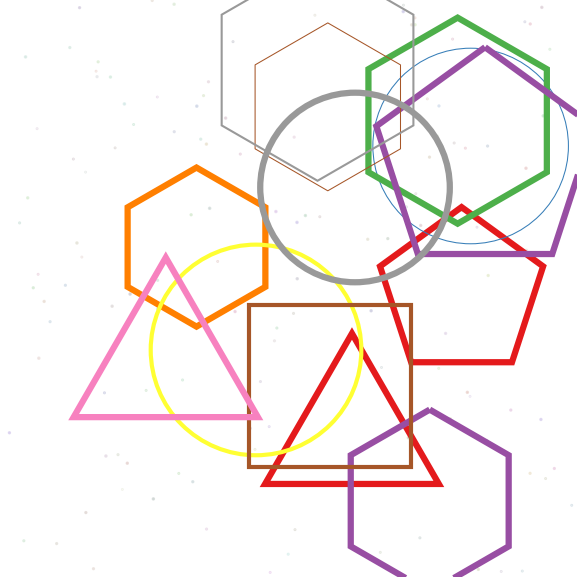[{"shape": "triangle", "thickness": 3, "radius": 0.87, "center": [0.609, 0.248]}, {"shape": "pentagon", "thickness": 3, "radius": 0.74, "center": [0.799, 0.492]}, {"shape": "circle", "thickness": 0.5, "radius": 0.85, "center": [0.815, 0.746]}, {"shape": "hexagon", "thickness": 3, "radius": 0.89, "center": [0.792, 0.79]}, {"shape": "hexagon", "thickness": 3, "radius": 0.79, "center": [0.744, 0.132]}, {"shape": "pentagon", "thickness": 3, "radius": 0.99, "center": [0.84, 0.719]}, {"shape": "hexagon", "thickness": 3, "radius": 0.69, "center": [0.34, 0.571]}, {"shape": "circle", "thickness": 2, "radius": 0.91, "center": [0.443, 0.393]}, {"shape": "square", "thickness": 2, "radius": 0.7, "center": [0.572, 0.331]}, {"shape": "hexagon", "thickness": 0.5, "radius": 0.73, "center": [0.568, 0.814]}, {"shape": "triangle", "thickness": 3, "radius": 0.92, "center": [0.287, 0.369]}, {"shape": "circle", "thickness": 3, "radius": 0.82, "center": [0.615, 0.674]}, {"shape": "hexagon", "thickness": 1, "radius": 0.96, "center": [0.55, 0.878]}]